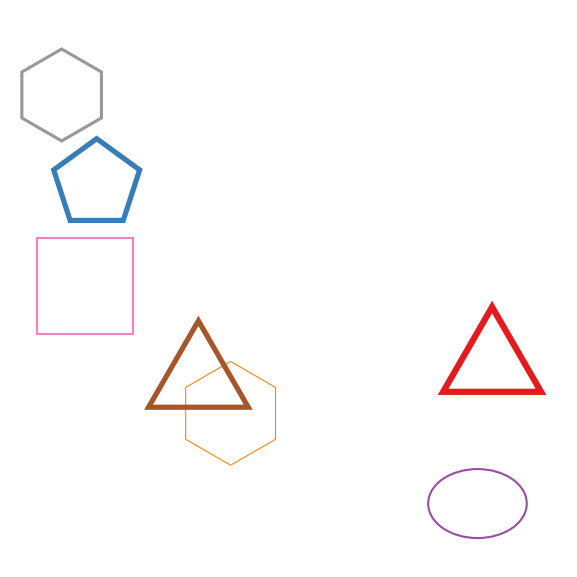[{"shape": "triangle", "thickness": 3, "radius": 0.49, "center": [0.852, 0.37]}, {"shape": "pentagon", "thickness": 2.5, "radius": 0.39, "center": [0.167, 0.681]}, {"shape": "oval", "thickness": 1, "radius": 0.43, "center": [0.827, 0.127]}, {"shape": "hexagon", "thickness": 0.5, "radius": 0.45, "center": [0.399, 0.283]}, {"shape": "triangle", "thickness": 2.5, "radius": 0.5, "center": [0.344, 0.344]}, {"shape": "square", "thickness": 1, "radius": 0.42, "center": [0.148, 0.504]}, {"shape": "hexagon", "thickness": 1.5, "radius": 0.4, "center": [0.107, 0.835]}]